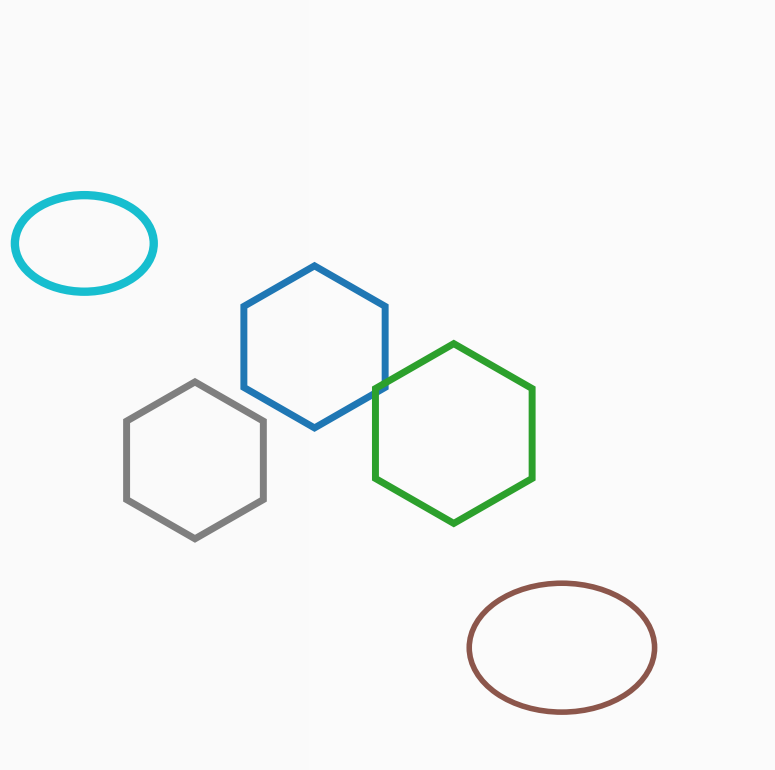[{"shape": "hexagon", "thickness": 2.5, "radius": 0.53, "center": [0.406, 0.55]}, {"shape": "hexagon", "thickness": 2.5, "radius": 0.58, "center": [0.586, 0.437]}, {"shape": "oval", "thickness": 2, "radius": 0.6, "center": [0.725, 0.159]}, {"shape": "hexagon", "thickness": 2.5, "radius": 0.51, "center": [0.252, 0.402]}, {"shape": "oval", "thickness": 3, "radius": 0.45, "center": [0.109, 0.684]}]